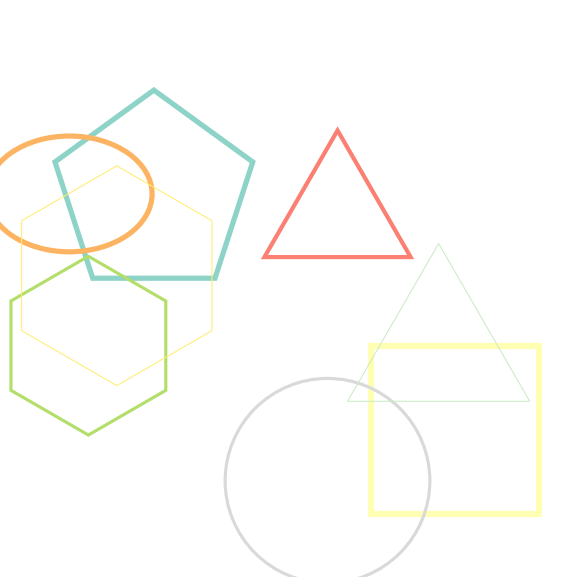[{"shape": "pentagon", "thickness": 2.5, "radius": 0.9, "center": [0.266, 0.663]}, {"shape": "square", "thickness": 3, "radius": 0.73, "center": [0.788, 0.255]}, {"shape": "triangle", "thickness": 2, "radius": 0.73, "center": [0.584, 0.627]}, {"shape": "oval", "thickness": 2.5, "radius": 0.72, "center": [0.12, 0.663]}, {"shape": "hexagon", "thickness": 1.5, "radius": 0.77, "center": [0.153, 0.401]}, {"shape": "circle", "thickness": 1.5, "radius": 0.89, "center": [0.567, 0.167]}, {"shape": "triangle", "thickness": 0.5, "radius": 0.91, "center": [0.76, 0.395]}, {"shape": "hexagon", "thickness": 0.5, "radius": 0.95, "center": [0.202, 0.522]}]